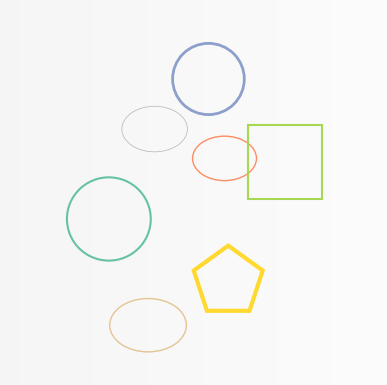[{"shape": "circle", "thickness": 1.5, "radius": 0.54, "center": [0.281, 0.431]}, {"shape": "oval", "thickness": 1, "radius": 0.41, "center": [0.579, 0.589]}, {"shape": "circle", "thickness": 2, "radius": 0.46, "center": [0.538, 0.795]}, {"shape": "square", "thickness": 1.5, "radius": 0.48, "center": [0.735, 0.579]}, {"shape": "pentagon", "thickness": 3, "radius": 0.47, "center": [0.589, 0.268]}, {"shape": "oval", "thickness": 1, "radius": 0.49, "center": [0.382, 0.155]}, {"shape": "oval", "thickness": 0.5, "radius": 0.42, "center": [0.399, 0.665]}]